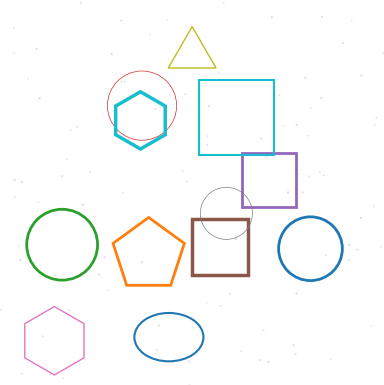[{"shape": "circle", "thickness": 2, "radius": 0.41, "center": [0.806, 0.354]}, {"shape": "oval", "thickness": 1.5, "radius": 0.45, "center": [0.439, 0.124]}, {"shape": "pentagon", "thickness": 2, "radius": 0.49, "center": [0.386, 0.338]}, {"shape": "circle", "thickness": 2, "radius": 0.46, "center": [0.161, 0.364]}, {"shape": "circle", "thickness": 0.5, "radius": 0.45, "center": [0.369, 0.726]}, {"shape": "square", "thickness": 2, "radius": 0.35, "center": [0.698, 0.533]}, {"shape": "square", "thickness": 2.5, "radius": 0.37, "center": [0.572, 0.358]}, {"shape": "hexagon", "thickness": 1, "radius": 0.44, "center": [0.141, 0.115]}, {"shape": "circle", "thickness": 0.5, "radius": 0.34, "center": [0.588, 0.446]}, {"shape": "triangle", "thickness": 1, "radius": 0.36, "center": [0.499, 0.859]}, {"shape": "hexagon", "thickness": 2.5, "radius": 0.37, "center": [0.365, 0.687]}, {"shape": "square", "thickness": 1.5, "radius": 0.49, "center": [0.613, 0.696]}]